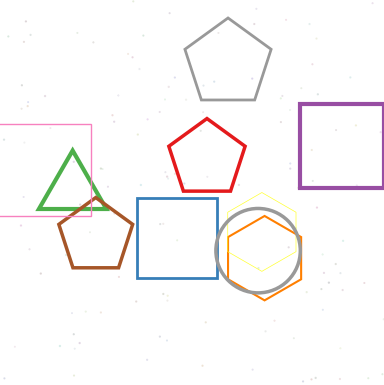[{"shape": "pentagon", "thickness": 2.5, "radius": 0.52, "center": [0.538, 0.588]}, {"shape": "square", "thickness": 2, "radius": 0.52, "center": [0.459, 0.383]}, {"shape": "triangle", "thickness": 3, "radius": 0.51, "center": [0.189, 0.508]}, {"shape": "square", "thickness": 3, "radius": 0.55, "center": [0.887, 0.62]}, {"shape": "hexagon", "thickness": 1.5, "radius": 0.55, "center": [0.687, 0.329]}, {"shape": "hexagon", "thickness": 0.5, "radius": 0.51, "center": [0.68, 0.398]}, {"shape": "pentagon", "thickness": 2.5, "radius": 0.5, "center": [0.249, 0.386]}, {"shape": "square", "thickness": 1, "radius": 0.6, "center": [0.116, 0.558]}, {"shape": "pentagon", "thickness": 2, "radius": 0.59, "center": [0.592, 0.836]}, {"shape": "circle", "thickness": 2.5, "radius": 0.55, "center": [0.67, 0.349]}]